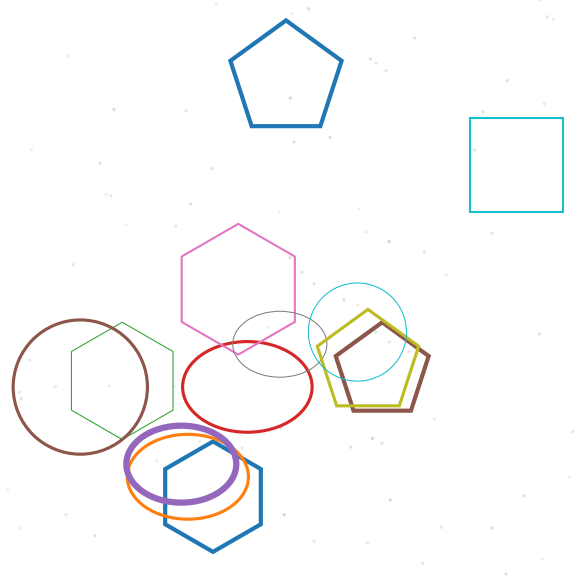[{"shape": "hexagon", "thickness": 2, "radius": 0.48, "center": [0.369, 0.139]}, {"shape": "pentagon", "thickness": 2, "radius": 0.51, "center": [0.495, 0.863]}, {"shape": "oval", "thickness": 1.5, "radius": 0.52, "center": [0.325, 0.174]}, {"shape": "hexagon", "thickness": 0.5, "radius": 0.51, "center": [0.212, 0.34]}, {"shape": "oval", "thickness": 1.5, "radius": 0.56, "center": [0.428, 0.329]}, {"shape": "oval", "thickness": 3, "radius": 0.48, "center": [0.314, 0.195]}, {"shape": "pentagon", "thickness": 2, "radius": 0.42, "center": [0.662, 0.356]}, {"shape": "circle", "thickness": 1.5, "radius": 0.58, "center": [0.139, 0.329]}, {"shape": "hexagon", "thickness": 1, "radius": 0.57, "center": [0.413, 0.498]}, {"shape": "oval", "thickness": 0.5, "radius": 0.41, "center": [0.485, 0.403]}, {"shape": "pentagon", "thickness": 1.5, "radius": 0.46, "center": [0.637, 0.371]}, {"shape": "circle", "thickness": 0.5, "radius": 0.42, "center": [0.619, 0.424]}, {"shape": "square", "thickness": 1, "radius": 0.41, "center": [0.894, 0.713]}]